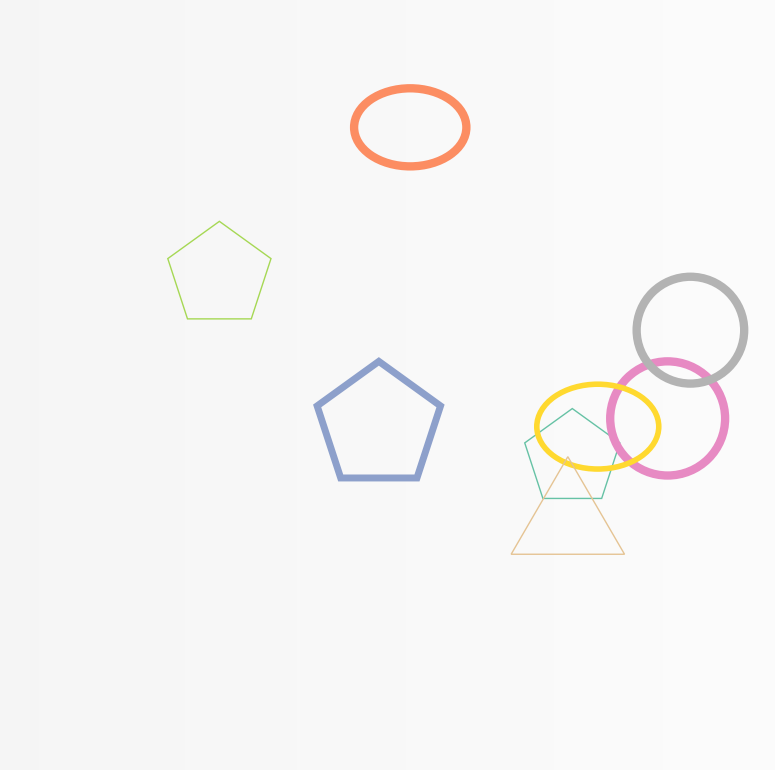[{"shape": "pentagon", "thickness": 0.5, "radius": 0.32, "center": [0.738, 0.405]}, {"shape": "oval", "thickness": 3, "radius": 0.36, "center": [0.529, 0.835]}, {"shape": "pentagon", "thickness": 2.5, "radius": 0.42, "center": [0.489, 0.447]}, {"shape": "circle", "thickness": 3, "radius": 0.37, "center": [0.862, 0.457]}, {"shape": "pentagon", "thickness": 0.5, "radius": 0.35, "center": [0.283, 0.643]}, {"shape": "oval", "thickness": 2, "radius": 0.39, "center": [0.771, 0.446]}, {"shape": "triangle", "thickness": 0.5, "radius": 0.42, "center": [0.733, 0.322]}, {"shape": "circle", "thickness": 3, "radius": 0.35, "center": [0.891, 0.571]}]